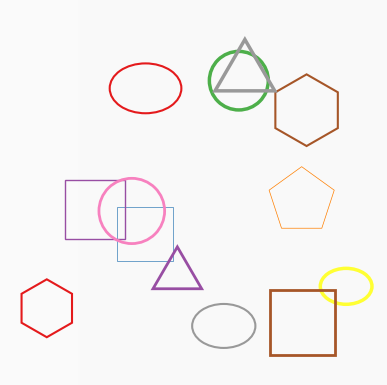[{"shape": "hexagon", "thickness": 1.5, "radius": 0.38, "center": [0.121, 0.199]}, {"shape": "oval", "thickness": 1.5, "radius": 0.46, "center": [0.376, 0.771]}, {"shape": "square", "thickness": 0.5, "radius": 0.36, "center": [0.374, 0.392]}, {"shape": "circle", "thickness": 2.5, "radius": 0.38, "center": [0.616, 0.79]}, {"shape": "triangle", "thickness": 2, "radius": 0.36, "center": [0.458, 0.286]}, {"shape": "square", "thickness": 1, "radius": 0.38, "center": [0.246, 0.456]}, {"shape": "pentagon", "thickness": 0.5, "radius": 0.44, "center": [0.779, 0.479]}, {"shape": "oval", "thickness": 2.5, "radius": 0.33, "center": [0.893, 0.256]}, {"shape": "square", "thickness": 2, "radius": 0.42, "center": [0.781, 0.163]}, {"shape": "hexagon", "thickness": 1.5, "radius": 0.47, "center": [0.791, 0.714]}, {"shape": "circle", "thickness": 2, "radius": 0.42, "center": [0.34, 0.452]}, {"shape": "triangle", "thickness": 2.5, "radius": 0.44, "center": [0.632, 0.809]}, {"shape": "oval", "thickness": 1.5, "radius": 0.41, "center": [0.577, 0.153]}]